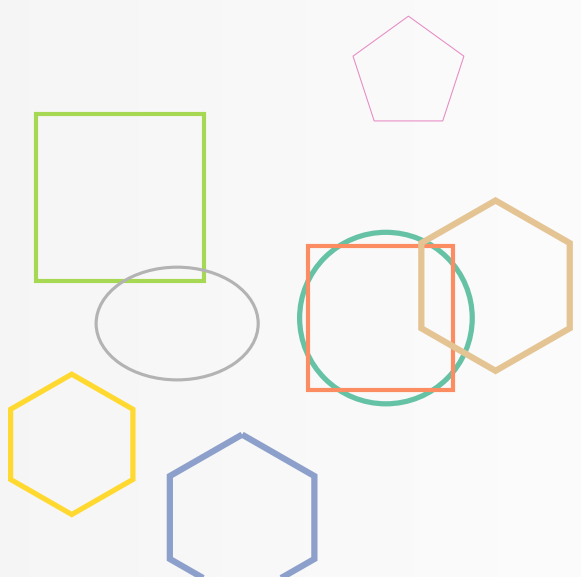[{"shape": "circle", "thickness": 2.5, "radius": 0.74, "center": [0.664, 0.448]}, {"shape": "square", "thickness": 2, "radius": 0.62, "center": [0.654, 0.448]}, {"shape": "hexagon", "thickness": 3, "radius": 0.72, "center": [0.417, 0.103]}, {"shape": "pentagon", "thickness": 0.5, "radius": 0.5, "center": [0.703, 0.871]}, {"shape": "square", "thickness": 2, "radius": 0.72, "center": [0.207, 0.657]}, {"shape": "hexagon", "thickness": 2.5, "radius": 0.61, "center": [0.123, 0.23]}, {"shape": "hexagon", "thickness": 3, "radius": 0.74, "center": [0.853, 0.504]}, {"shape": "oval", "thickness": 1.5, "radius": 0.7, "center": [0.305, 0.439]}]